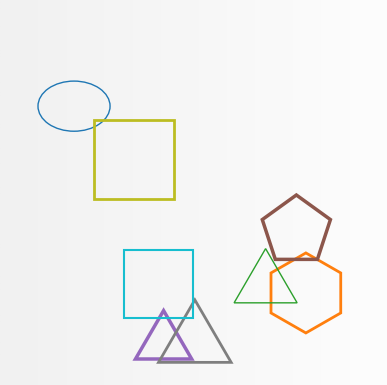[{"shape": "oval", "thickness": 1, "radius": 0.46, "center": [0.191, 0.724]}, {"shape": "hexagon", "thickness": 2, "radius": 0.52, "center": [0.789, 0.239]}, {"shape": "triangle", "thickness": 1, "radius": 0.47, "center": [0.685, 0.26]}, {"shape": "triangle", "thickness": 2.5, "radius": 0.42, "center": [0.422, 0.109]}, {"shape": "pentagon", "thickness": 2.5, "radius": 0.46, "center": [0.765, 0.401]}, {"shape": "triangle", "thickness": 2, "radius": 0.54, "center": [0.503, 0.113]}, {"shape": "square", "thickness": 2, "radius": 0.52, "center": [0.345, 0.586]}, {"shape": "square", "thickness": 1.5, "radius": 0.44, "center": [0.409, 0.263]}]